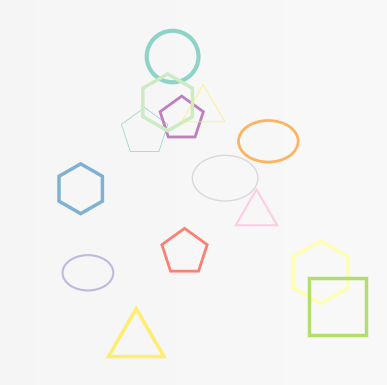[{"shape": "pentagon", "thickness": 0.5, "radius": 0.31, "center": [0.373, 0.658]}, {"shape": "circle", "thickness": 3, "radius": 0.33, "center": [0.445, 0.853]}, {"shape": "hexagon", "thickness": 2.5, "radius": 0.41, "center": [0.828, 0.293]}, {"shape": "oval", "thickness": 1.5, "radius": 0.33, "center": [0.227, 0.291]}, {"shape": "pentagon", "thickness": 2, "radius": 0.31, "center": [0.476, 0.345]}, {"shape": "hexagon", "thickness": 2.5, "radius": 0.32, "center": [0.208, 0.51]}, {"shape": "oval", "thickness": 2, "radius": 0.38, "center": [0.692, 0.633]}, {"shape": "square", "thickness": 2.5, "radius": 0.37, "center": [0.872, 0.205]}, {"shape": "triangle", "thickness": 1.5, "radius": 0.31, "center": [0.662, 0.446]}, {"shape": "oval", "thickness": 1, "radius": 0.42, "center": [0.581, 0.537]}, {"shape": "pentagon", "thickness": 2, "radius": 0.29, "center": [0.469, 0.692]}, {"shape": "hexagon", "thickness": 2.5, "radius": 0.37, "center": [0.433, 0.734]}, {"shape": "triangle", "thickness": 0.5, "radius": 0.32, "center": [0.524, 0.716]}, {"shape": "triangle", "thickness": 2.5, "radius": 0.41, "center": [0.351, 0.115]}]